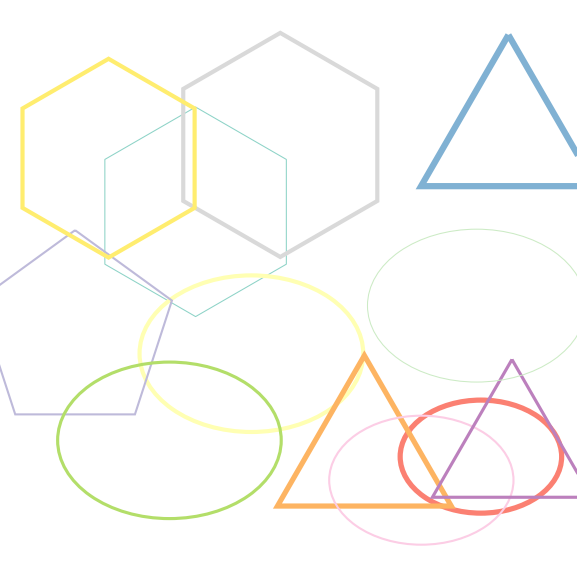[{"shape": "hexagon", "thickness": 0.5, "radius": 0.91, "center": [0.339, 0.632]}, {"shape": "oval", "thickness": 2, "radius": 0.97, "center": [0.435, 0.387]}, {"shape": "pentagon", "thickness": 1, "radius": 0.88, "center": [0.13, 0.424]}, {"shape": "oval", "thickness": 2.5, "radius": 0.7, "center": [0.833, 0.208]}, {"shape": "triangle", "thickness": 3, "radius": 0.87, "center": [0.88, 0.764]}, {"shape": "triangle", "thickness": 2.5, "radius": 0.87, "center": [0.631, 0.21]}, {"shape": "oval", "thickness": 1.5, "radius": 0.97, "center": [0.293, 0.237]}, {"shape": "oval", "thickness": 1, "radius": 0.8, "center": [0.73, 0.168]}, {"shape": "hexagon", "thickness": 2, "radius": 0.97, "center": [0.485, 0.748]}, {"shape": "triangle", "thickness": 1.5, "radius": 0.8, "center": [0.887, 0.218]}, {"shape": "oval", "thickness": 0.5, "radius": 0.95, "center": [0.825, 0.47]}, {"shape": "hexagon", "thickness": 2, "radius": 0.86, "center": [0.188, 0.725]}]